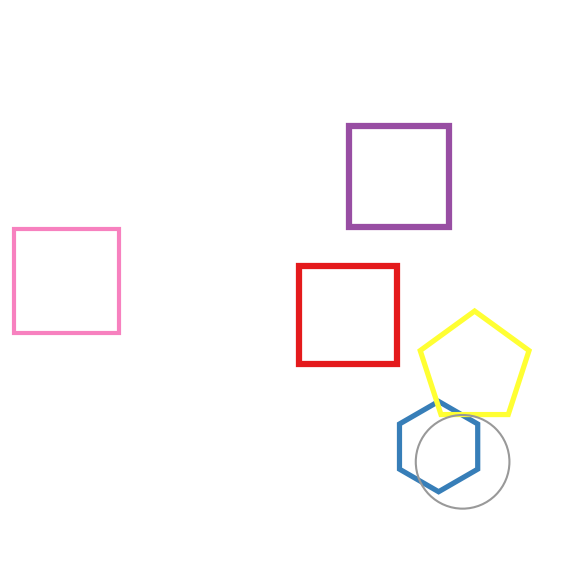[{"shape": "square", "thickness": 3, "radius": 0.42, "center": [0.603, 0.453]}, {"shape": "hexagon", "thickness": 2.5, "radius": 0.39, "center": [0.759, 0.226]}, {"shape": "square", "thickness": 3, "radius": 0.43, "center": [0.691, 0.694]}, {"shape": "pentagon", "thickness": 2.5, "radius": 0.5, "center": [0.822, 0.361]}, {"shape": "square", "thickness": 2, "radius": 0.45, "center": [0.115, 0.513]}, {"shape": "circle", "thickness": 1, "radius": 0.41, "center": [0.801, 0.199]}]